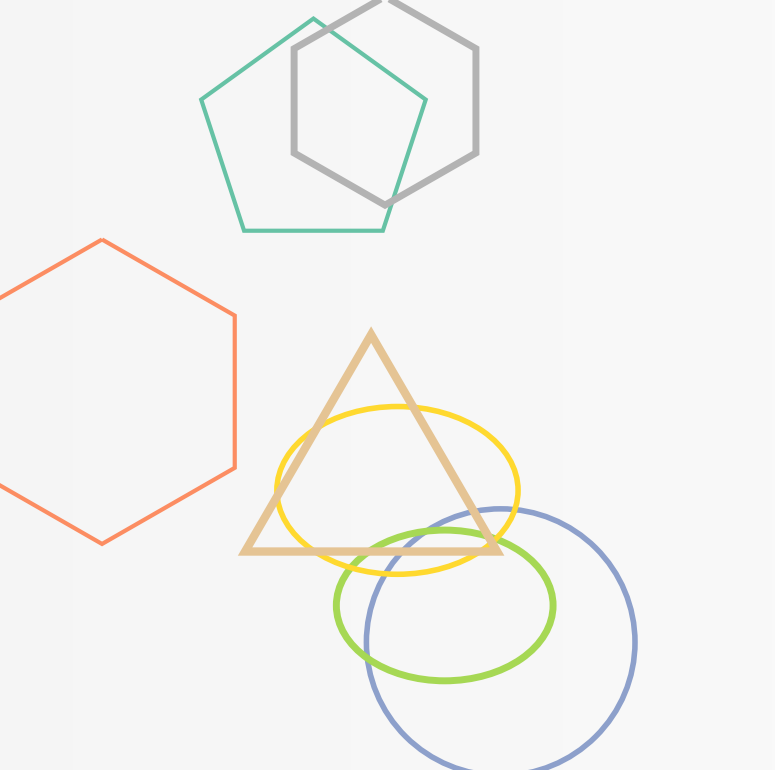[{"shape": "pentagon", "thickness": 1.5, "radius": 0.76, "center": [0.404, 0.824]}, {"shape": "hexagon", "thickness": 1.5, "radius": 0.99, "center": [0.132, 0.491]}, {"shape": "circle", "thickness": 2, "radius": 0.87, "center": [0.646, 0.166]}, {"shape": "oval", "thickness": 2.5, "radius": 0.7, "center": [0.574, 0.214]}, {"shape": "oval", "thickness": 2, "radius": 0.78, "center": [0.513, 0.363]}, {"shape": "triangle", "thickness": 3, "radius": 0.94, "center": [0.479, 0.378]}, {"shape": "hexagon", "thickness": 2.5, "radius": 0.68, "center": [0.497, 0.869]}]